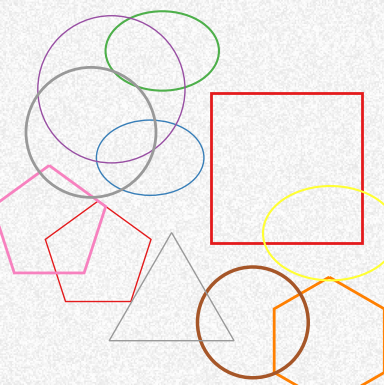[{"shape": "pentagon", "thickness": 1, "radius": 0.72, "center": [0.255, 0.334]}, {"shape": "square", "thickness": 2, "radius": 0.97, "center": [0.744, 0.564]}, {"shape": "oval", "thickness": 1, "radius": 0.7, "center": [0.39, 0.59]}, {"shape": "oval", "thickness": 1.5, "radius": 0.74, "center": [0.421, 0.868]}, {"shape": "circle", "thickness": 1, "radius": 0.96, "center": [0.289, 0.768]}, {"shape": "hexagon", "thickness": 2, "radius": 0.83, "center": [0.855, 0.115]}, {"shape": "oval", "thickness": 1.5, "radius": 0.88, "center": [0.858, 0.394]}, {"shape": "circle", "thickness": 2.5, "radius": 0.72, "center": [0.657, 0.163]}, {"shape": "pentagon", "thickness": 2, "radius": 0.77, "center": [0.128, 0.416]}, {"shape": "circle", "thickness": 2, "radius": 0.84, "center": [0.236, 0.656]}, {"shape": "triangle", "thickness": 1, "radius": 0.94, "center": [0.446, 0.209]}]